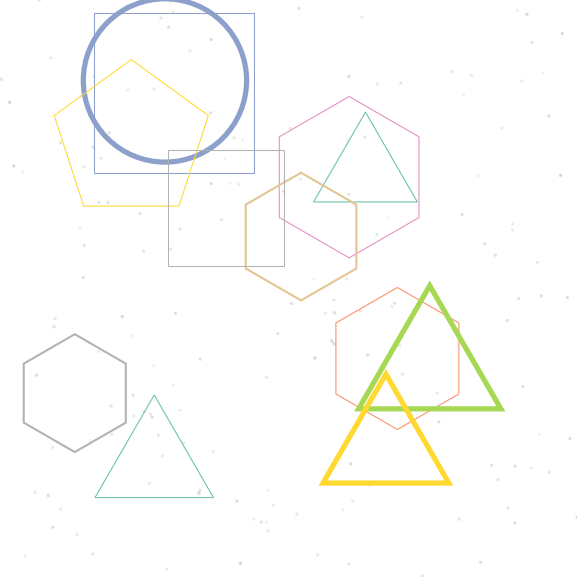[{"shape": "triangle", "thickness": 0.5, "radius": 0.52, "center": [0.633, 0.701]}, {"shape": "triangle", "thickness": 0.5, "radius": 0.59, "center": [0.267, 0.197]}, {"shape": "hexagon", "thickness": 0.5, "radius": 0.61, "center": [0.688, 0.378]}, {"shape": "square", "thickness": 0.5, "radius": 0.69, "center": [0.301, 0.838]}, {"shape": "circle", "thickness": 2.5, "radius": 0.71, "center": [0.286, 0.86]}, {"shape": "hexagon", "thickness": 0.5, "radius": 0.7, "center": [0.605, 0.692]}, {"shape": "triangle", "thickness": 2.5, "radius": 0.71, "center": [0.744, 0.362]}, {"shape": "triangle", "thickness": 2.5, "radius": 0.63, "center": [0.668, 0.226]}, {"shape": "pentagon", "thickness": 0.5, "radius": 0.7, "center": [0.227, 0.756]}, {"shape": "hexagon", "thickness": 1, "radius": 0.55, "center": [0.521, 0.59]}, {"shape": "square", "thickness": 0.5, "radius": 0.5, "center": [0.391, 0.639]}, {"shape": "hexagon", "thickness": 1, "radius": 0.51, "center": [0.129, 0.318]}]